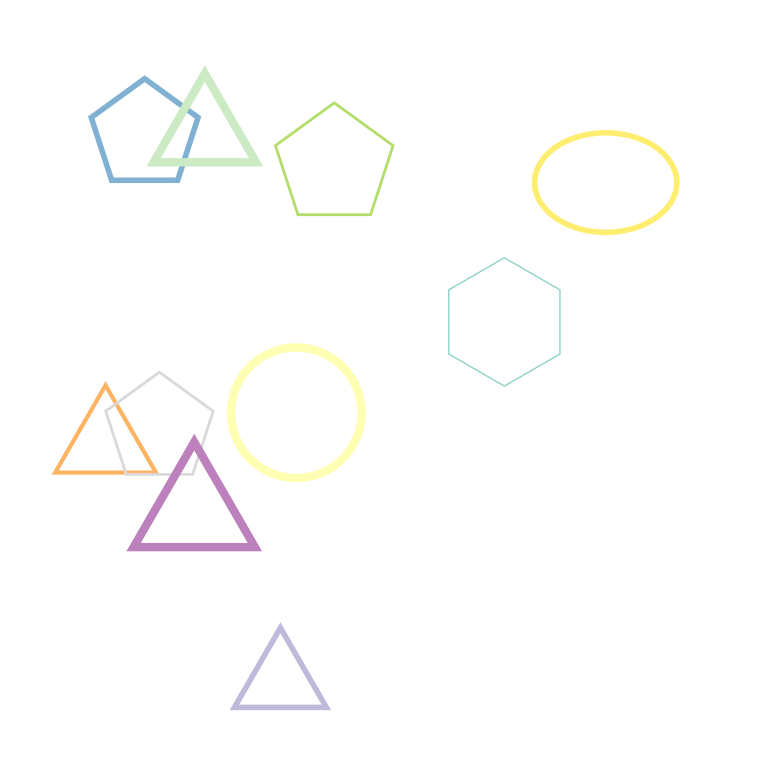[{"shape": "hexagon", "thickness": 0.5, "radius": 0.42, "center": [0.655, 0.582]}, {"shape": "circle", "thickness": 3, "radius": 0.42, "center": [0.385, 0.464]}, {"shape": "triangle", "thickness": 2, "radius": 0.34, "center": [0.364, 0.116]}, {"shape": "pentagon", "thickness": 2, "radius": 0.36, "center": [0.188, 0.825]}, {"shape": "triangle", "thickness": 1.5, "radius": 0.38, "center": [0.137, 0.424]}, {"shape": "pentagon", "thickness": 1, "radius": 0.4, "center": [0.434, 0.786]}, {"shape": "pentagon", "thickness": 1, "radius": 0.37, "center": [0.207, 0.443]}, {"shape": "triangle", "thickness": 3, "radius": 0.45, "center": [0.252, 0.335]}, {"shape": "triangle", "thickness": 3, "radius": 0.38, "center": [0.266, 0.828]}, {"shape": "oval", "thickness": 2, "radius": 0.46, "center": [0.787, 0.763]}]